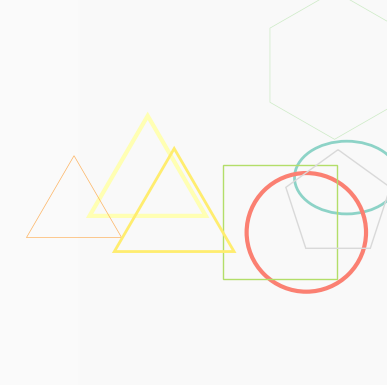[{"shape": "oval", "thickness": 2, "radius": 0.67, "center": [0.895, 0.539]}, {"shape": "triangle", "thickness": 3, "radius": 0.87, "center": [0.381, 0.526]}, {"shape": "circle", "thickness": 3, "radius": 0.77, "center": [0.791, 0.396]}, {"shape": "triangle", "thickness": 0.5, "radius": 0.71, "center": [0.191, 0.454]}, {"shape": "square", "thickness": 1, "radius": 0.74, "center": [0.722, 0.423]}, {"shape": "pentagon", "thickness": 1, "radius": 0.71, "center": [0.872, 0.47]}, {"shape": "hexagon", "thickness": 0.5, "radius": 0.96, "center": [0.863, 0.831]}, {"shape": "triangle", "thickness": 2, "radius": 0.89, "center": [0.45, 0.436]}]